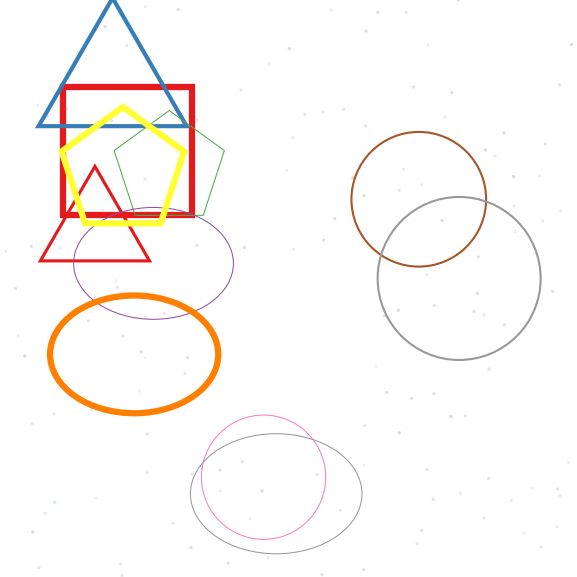[{"shape": "triangle", "thickness": 1.5, "radius": 0.55, "center": [0.164, 0.602]}, {"shape": "square", "thickness": 3, "radius": 0.56, "center": [0.22, 0.738]}, {"shape": "triangle", "thickness": 2, "radius": 0.74, "center": [0.195, 0.855]}, {"shape": "pentagon", "thickness": 0.5, "radius": 0.5, "center": [0.293, 0.707]}, {"shape": "oval", "thickness": 0.5, "radius": 0.69, "center": [0.266, 0.543]}, {"shape": "oval", "thickness": 3, "radius": 0.73, "center": [0.232, 0.386]}, {"shape": "pentagon", "thickness": 3, "radius": 0.56, "center": [0.213, 0.702]}, {"shape": "circle", "thickness": 1, "radius": 0.58, "center": [0.725, 0.654]}, {"shape": "circle", "thickness": 0.5, "radius": 0.54, "center": [0.456, 0.173]}, {"shape": "circle", "thickness": 1, "radius": 0.71, "center": [0.795, 0.517]}, {"shape": "oval", "thickness": 0.5, "radius": 0.74, "center": [0.478, 0.144]}]